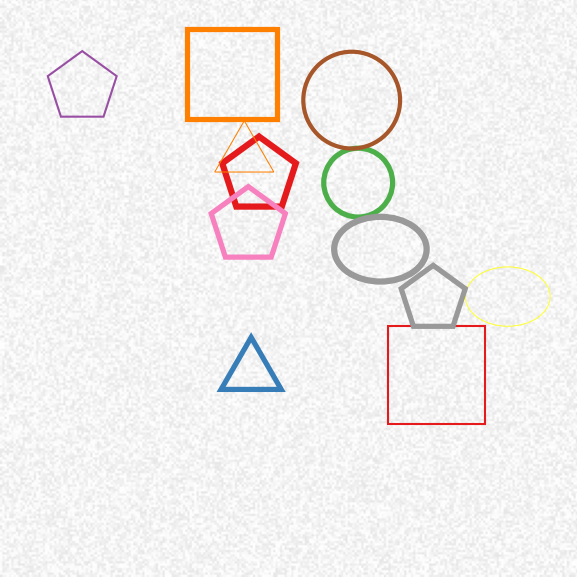[{"shape": "square", "thickness": 1, "radius": 0.42, "center": [0.756, 0.35]}, {"shape": "pentagon", "thickness": 3, "radius": 0.34, "center": [0.449, 0.696]}, {"shape": "triangle", "thickness": 2.5, "radius": 0.3, "center": [0.435, 0.355]}, {"shape": "circle", "thickness": 2.5, "radius": 0.3, "center": [0.62, 0.683]}, {"shape": "pentagon", "thickness": 1, "radius": 0.31, "center": [0.142, 0.848]}, {"shape": "square", "thickness": 2.5, "radius": 0.39, "center": [0.402, 0.871]}, {"shape": "triangle", "thickness": 0.5, "radius": 0.3, "center": [0.423, 0.731]}, {"shape": "oval", "thickness": 0.5, "radius": 0.37, "center": [0.879, 0.486]}, {"shape": "circle", "thickness": 2, "radius": 0.42, "center": [0.609, 0.826]}, {"shape": "pentagon", "thickness": 2.5, "radius": 0.34, "center": [0.43, 0.609]}, {"shape": "oval", "thickness": 3, "radius": 0.4, "center": [0.659, 0.568]}, {"shape": "pentagon", "thickness": 2.5, "radius": 0.29, "center": [0.75, 0.481]}]